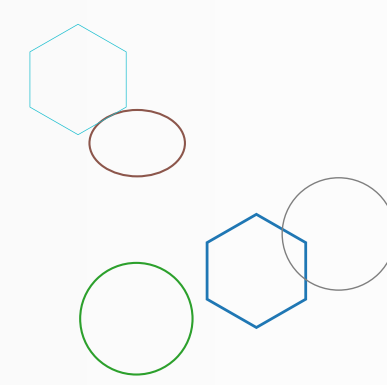[{"shape": "hexagon", "thickness": 2, "radius": 0.73, "center": [0.662, 0.296]}, {"shape": "circle", "thickness": 1.5, "radius": 0.73, "center": [0.352, 0.172]}, {"shape": "oval", "thickness": 1.5, "radius": 0.62, "center": [0.354, 0.628]}, {"shape": "circle", "thickness": 1, "radius": 0.73, "center": [0.874, 0.392]}, {"shape": "hexagon", "thickness": 0.5, "radius": 0.72, "center": [0.201, 0.794]}]